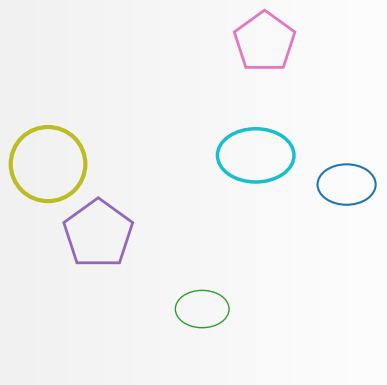[{"shape": "oval", "thickness": 1.5, "radius": 0.38, "center": [0.894, 0.521]}, {"shape": "oval", "thickness": 1, "radius": 0.35, "center": [0.522, 0.197]}, {"shape": "pentagon", "thickness": 2, "radius": 0.47, "center": [0.254, 0.393]}, {"shape": "pentagon", "thickness": 2, "radius": 0.41, "center": [0.683, 0.891]}, {"shape": "circle", "thickness": 3, "radius": 0.48, "center": [0.124, 0.574]}, {"shape": "oval", "thickness": 2.5, "radius": 0.49, "center": [0.66, 0.596]}]